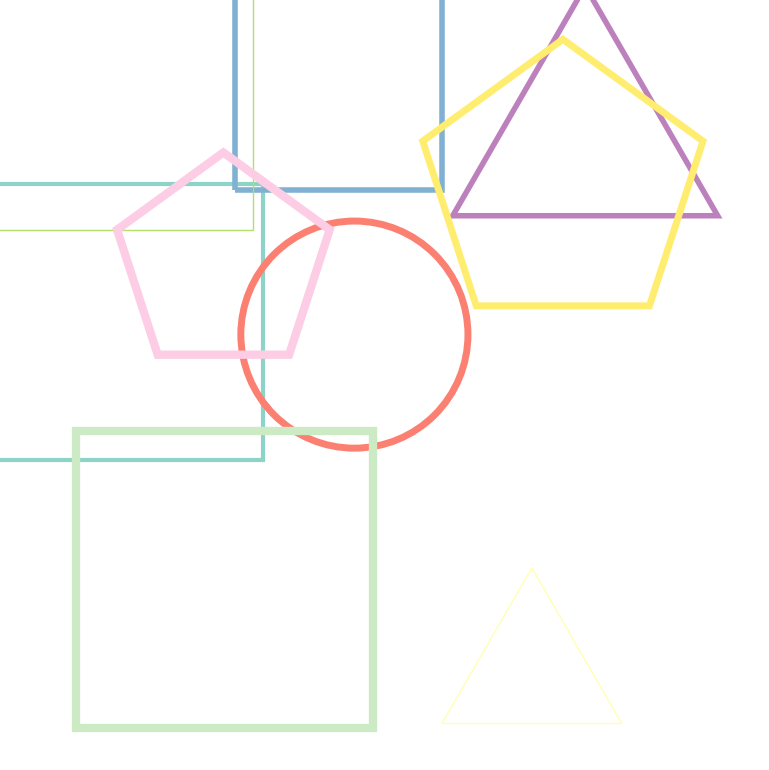[{"shape": "square", "thickness": 1.5, "radius": 0.89, "center": [0.163, 0.582]}, {"shape": "triangle", "thickness": 0.5, "radius": 0.67, "center": [0.691, 0.128]}, {"shape": "circle", "thickness": 2.5, "radius": 0.74, "center": [0.46, 0.565]}, {"shape": "square", "thickness": 2, "radius": 0.67, "center": [0.44, 0.888]}, {"shape": "square", "thickness": 0.5, "radius": 0.87, "center": [0.155, 0.875]}, {"shape": "pentagon", "thickness": 3, "radius": 0.73, "center": [0.29, 0.657]}, {"shape": "triangle", "thickness": 2, "radius": 0.99, "center": [0.76, 0.819]}, {"shape": "square", "thickness": 3, "radius": 0.96, "center": [0.291, 0.248]}, {"shape": "pentagon", "thickness": 2.5, "radius": 0.96, "center": [0.731, 0.758]}]